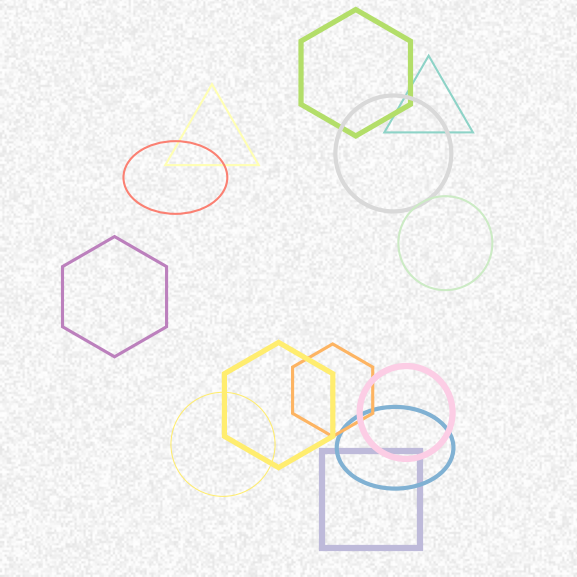[{"shape": "triangle", "thickness": 1, "radius": 0.44, "center": [0.742, 0.814]}, {"shape": "triangle", "thickness": 1, "radius": 0.47, "center": [0.367, 0.76]}, {"shape": "square", "thickness": 3, "radius": 0.42, "center": [0.642, 0.135]}, {"shape": "oval", "thickness": 1, "radius": 0.45, "center": [0.304, 0.692]}, {"shape": "oval", "thickness": 2, "radius": 0.51, "center": [0.684, 0.224]}, {"shape": "hexagon", "thickness": 1.5, "radius": 0.4, "center": [0.576, 0.323]}, {"shape": "hexagon", "thickness": 2.5, "radius": 0.55, "center": [0.616, 0.873]}, {"shape": "circle", "thickness": 3, "radius": 0.4, "center": [0.703, 0.285]}, {"shape": "circle", "thickness": 2, "radius": 0.5, "center": [0.681, 0.733]}, {"shape": "hexagon", "thickness": 1.5, "radius": 0.52, "center": [0.198, 0.485]}, {"shape": "circle", "thickness": 1, "radius": 0.41, "center": [0.771, 0.578]}, {"shape": "circle", "thickness": 0.5, "radius": 0.45, "center": [0.386, 0.23]}, {"shape": "hexagon", "thickness": 2.5, "radius": 0.54, "center": [0.482, 0.298]}]